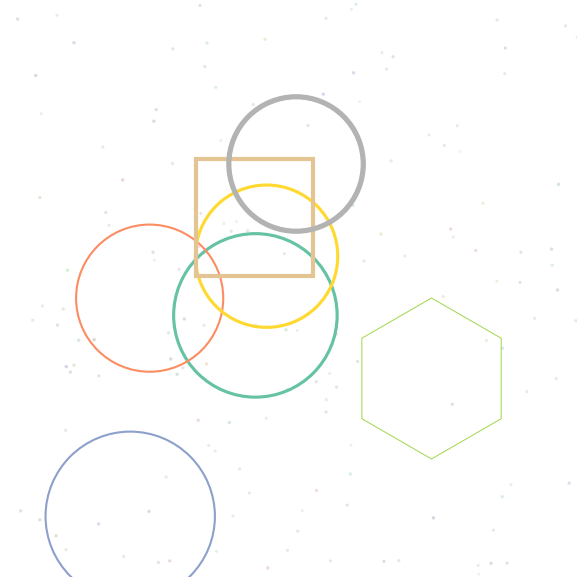[{"shape": "circle", "thickness": 1.5, "radius": 0.71, "center": [0.442, 0.453]}, {"shape": "circle", "thickness": 1, "radius": 0.64, "center": [0.259, 0.483]}, {"shape": "circle", "thickness": 1, "radius": 0.73, "center": [0.225, 0.105]}, {"shape": "hexagon", "thickness": 0.5, "radius": 0.7, "center": [0.747, 0.344]}, {"shape": "circle", "thickness": 1.5, "radius": 0.62, "center": [0.462, 0.556]}, {"shape": "square", "thickness": 2, "radius": 0.51, "center": [0.44, 0.622]}, {"shape": "circle", "thickness": 2.5, "radius": 0.58, "center": [0.513, 0.715]}]